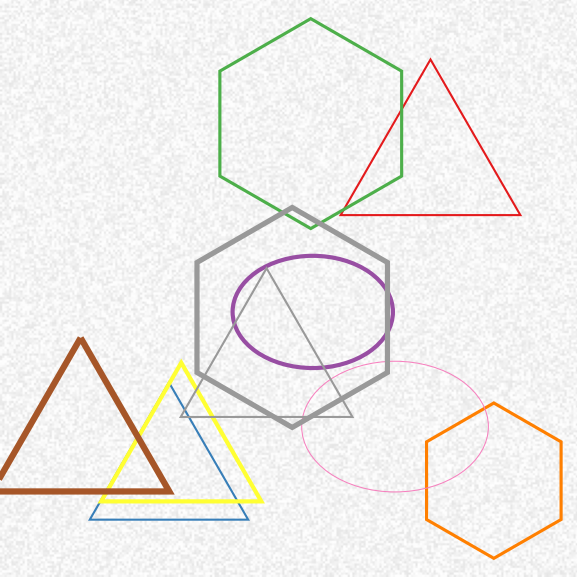[{"shape": "triangle", "thickness": 1, "radius": 0.9, "center": [0.745, 0.716]}, {"shape": "triangle", "thickness": 1, "radius": 0.79, "center": [0.293, 0.178]}, {"shape": "hexagon", "thickness": 1.5, "radius": 0.91, "center": [0.538, 0.785]}, {"shape": "oval", "thickness": 2, "radius": 0.69, "center": [0.542, 0.459]}, {"shape": "hexagon", "thickness": 1.5, "radius": 0.67, "center": [0.855, 0.167]}, {"shape": "triangle", "thickness": 2, "radius": 0.8, "center": [0.314, 0.211]}, {"shape": "triangle", "thickness": 3, "radius": 0.89, "center": [0.14, 0.237]}, {"shape": "oval", "thickness": 0.5, "radius": 0.81, "center": [0.684, 0.26]}, {"shape": "triangle", "thickness": 1, "radius": 0.86, "center": [0.462, 0.363]}, {"shape": "hexagon", "thickness": 2.5, "radius": 0.95, "center": [0.506, 0.449]}]